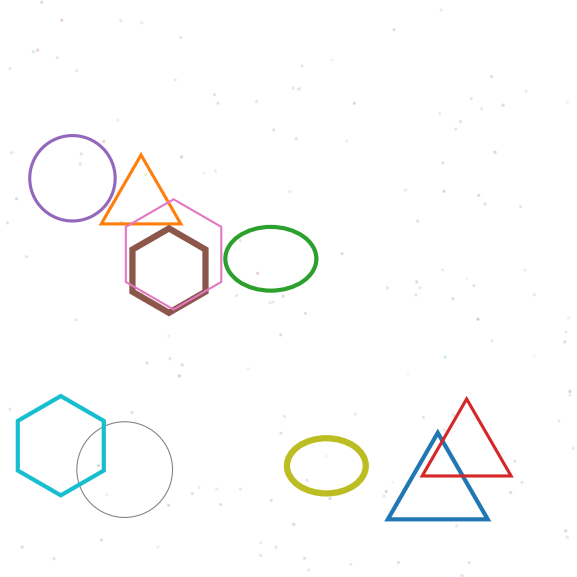[{"shape": "triangle", "thickness": 2, "radius": 0.5, "center": [0.758, 0.15]}, {"shape": "triangle", "thickness": 1.5, "radius": 0.4, "center": [0.244, 0.651]}, {"shape": "oval", "thickness": 2, "radius": 0.39, "center": [0.469, 0.551]}, {"shape": "triangle", "thickness": 1.5, "radius": 0.44, "center": [0.808, 0.219]}, {"shape": "circle", "thickness": 1.5, "radius": 0.37, "center": [0.125, 0.69]}, {"shape": "hexagon", "thickness": 3, "radius": 0.37, "center": [0.293, 0.531]}, {"shape": "hexagon", "thickness": 1, "radius": 0.48, "center": [0.301, 0.559]}, {"shape": "circle", "thickness": 0.5, "radius": 0.41, "center": [0.216, 0.186]}, {"shape": "oval", "thickness": 3, "radius": 0.34, "center": [0.565, 0.193]}, {"shape": "hexagon", "thickness": 2, "radius": 0.43, "center": [0.105, 0.227]}]